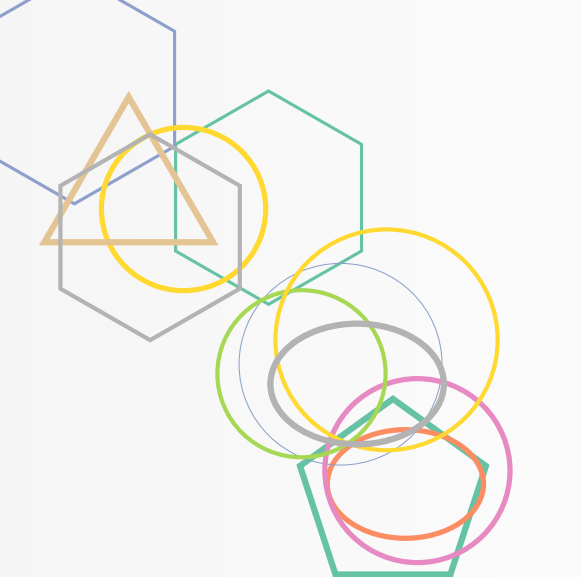[{"shape": "hexagon", "thickness": 1.5, "radius": 0.92, "center": [0.462, 0.657]}, {"shape": "pentagon", "thickness": 3, "radius": 0.84, "center": [0.676, 0.14]}, {"shape": "oval", "thickness": 2.5, "radius": 0.67, "center": [0.697, 0.161]}, {"shape": "circle", "thickness": 0.5, "radius": 0.87, "center": [0.586, 0.368]}, {"shape": "hexagon", "thickness": 1.5, "radius": 1.0, "center": [0.128, 0.845]}, {"shape": "circle", "thickness": 2.5, "radius": 0.8, "center": [0.718, 0.184]}, {"shape": "circle", "thickness": 2, "radius": 0.72, "center": [0.519, 0.352]}, {"shape": "circle", "thickness": 2, "radius": 0.96, "center": [0.665, 0.411]}, {"shape": "circle", "thickness": 2.5, "radius": 0.71, "center": [0.316, 0.637]}, {"shape": "triangle", "thickness": 3, "radius": 0.84, "center": [0.221, 0.663]}, {"shape": "hexagon", "thickness": 2, "radius": 0.89, "center": [0.258, 0.588]}, {"shape": "oval", "thickness": 3, "radius": 0.75, "center": [0.614, 0.334]}]